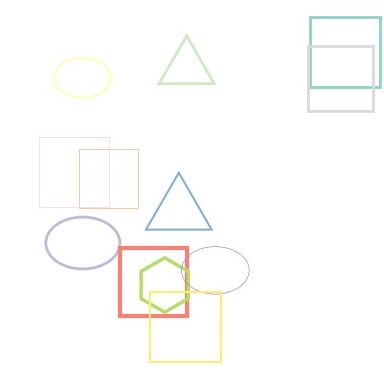[{"shape": "square", "thickness": 2, "radius": 0.45, "center": [0.896, 0.865]}, {"shape": "oval", "thickness": 1.5, "radius": 0.37, "center": [0.214, 0.798]}, {"shape": "oval", "thickness": 2, "radius": 0.48, "center": [0.215, 0.369]}, {"shape": "square", "thickness": 3, "radius": 0.44, "center": [0.399, 0.268]}, {"shape": "triangle", "thickness": 1.5, "radius": 0.49, "center": [0.464, 0.453]}, {"shape": "square", "thickness": 0.5, "radius": 0.39, "center": [0.282, 0.536]}, {"shape": "hexagon", "thickness": 2.5, "radius": 0.35, "center": [0.428, 0.26]}, {"shape": "square", "thickness": 0.5, "radius": 0.46, "center": [0.193, 0.553]}, {"shape": "square", "thickness": 2, "radius": 0.42, "center": [0.885, 0.796]}, {"shape": "oval", "thickness": 0.5, "radius": 0.44, "center": [0.559, 0.298]}, {"shape": "triangle", "thickness": 2, "radius": 0.41, "center": [0.485, 0.824]}, {"shape": "square", "thickness": 1.5, "radius": 0.46, "center": [0.481, 0.151]}]